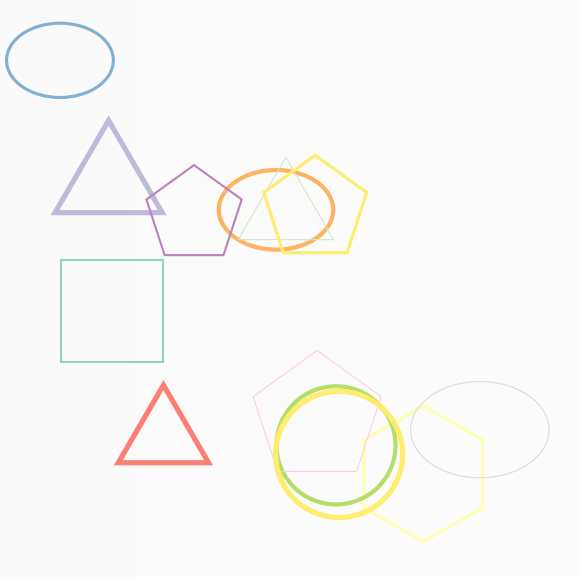[{"shape": "square", "thickness": 1, "radius": 0.44, "center": [0.193, 0.46]}, {"shape": "hexagon", "thickness": 1.5, "radius": 0.59, "center": [0.728, 0.179]}, {"shape": "triangle", "thickness": 2.5, "radius": 0.53, "center": [0.187, 0.684]}, {"shape": "triangle", "thickness": 2.5, "radius": 0.45, "center": [0.281, 0.243]}, {"shape": "oval", "thickness": 1.5, "radius": 0.46, "center": [0.103, 0.895]}, {"shape": "oval", "thickness": 2, "radius": 0.49, "center": [0.475, 0.636]}, {"shape": "circle", "thickness": 2, "radius": 0.51, "center": [0.578, 0.228]}, {"shape": "pentagon", "thickness": 0.5, "radius": 0.58, "center": [0.546, 0.277]}, {"shape": "oval", "thickness": 0.5, "radius": 0.59, "center": [0.826, 0.255]}, {"shape": "pentagon", "thickness": 1, "radius": 0.43, "center": [0.334, 0.627]}, {"shape": "triangle", "thickness": 0.5, "radius": 0.47, "center": [0.492, 0.632]}, {"shape": "circle", "thickness": 2.5, "radius": 0.55, "center": [0.583, 0.212]}, {"shape": "pentagon", "thickness": 1.5, "radius": 0.47, "center": [0.542, 0.637]}]